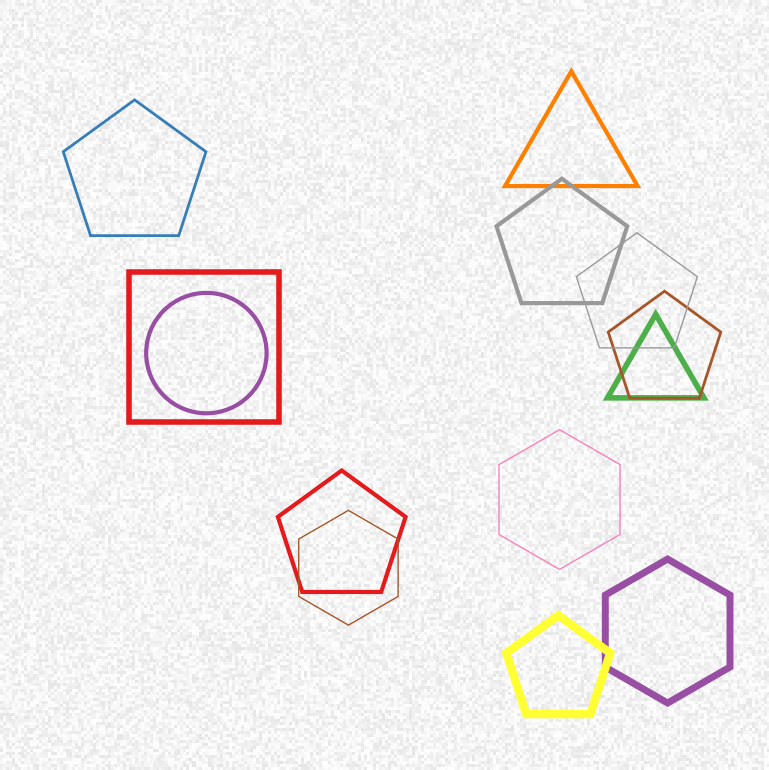[{"shape": "pentagon", "thickness": 1.5, "radius": 0.44, "center": [0.444, 0.302]}, {"shape": "square", "thickness": 2, "radius": 0.48, "center": [0.265, 0.549]}, {"shape": "pentagon", "thickness": 1, "radius": 0.49, "center": [0.175, 0.773]}, {"shape": "triangle", "thickness": 2, "radius": 0.36, "center": [0.852, 0.519]}, {"shape": "hexagon", "thickness": 2.5, "radius": 0.47, "center": [0.867, 0.18]}, {"shape": "circle", "thickness": 1.5, "radius": 0.39, "center": [0.268, 0.541]}, {"shape": "triangle", "thickness": 1.5, "radius": 0.5, "center": [0.742, 0.808]}, {"shape": "pentagon", "thickness": 3, "radius": 0.35, "center": [0.725, 0.13]}, {"shape": "pentagon", "thickness": 1, "radius": 0.38, "center": [0.863, 0.545]}, {"shape": "hexagon", "thickness": 0.5, "radius": 0.37, "center": [0.452, 0.263]}, {"shape": "hexagon", "thickness": 0.5, "radius": 0.45, "center": [0.727, 0.351]}, {"shape": "pentagon", "thickness": 1.5, "radius": 0.45, "center": [0.73, 0.679]}, {"shape": "pentagon", "thickness": 0.5, "radius": 0.41, "center": [0.827, 0.615]}]